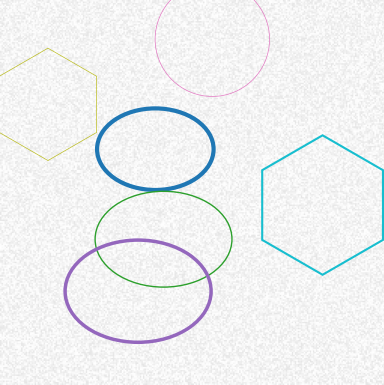[{"shape": "oval", "thickness": 3, "radius": 0.76, "center": [0.403, 0.613]}, {"shape": "oval", "thickness": 1, "radius": 0.89, "center": [0.425, 0.379]}, {"shape": "oval", "thickness": 2.5, "radius": 0.95, "center": [0.359, 0.244]}, {"shape": "circle", "thickness": 0.5, "radius": 0.74, "center": [0.552, 0.898]}, {"shape": "hexagon", "thickness": 0.5, "radius": 0.73, "center": [0.125, 0.729]}, {"shape": "hexagon", "thickness": 1.5, "radius": 0.91, "center": [0.838, 0.467]}]